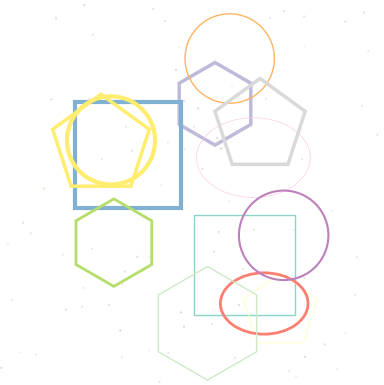[{"shape": "square", "thickness": 1, "radius": 0.66, "center": [0.635, 0.312]}, {"shape": "pentagon", "thickness": 0.5, "radius": 0.5, "center": [0.728, 0.191]}, {"shape": "hexagon", "thickness": 2.5, "radius": 0.54, "center": [0.558, 0.73]}, {"shape": "oval", "thickness": 2, "radius": 0.57, "center": [0.686, 0.212]}, {"shape": "square", "thickness": 3, "radius": 0.69, "center": [0.332, 0.597]}, {"shape": "circle", "thickness": 1, "radius": 0.58, "center": [0.597, 0.848]}, {"shape": "hexagon", "thickness": 2, "radius": 0.57, "center": [0.296, 0.37]}, {"shape": "oval", "thickness": 0.5, "radius": 0.74, "center": [0.658, 0.591]}, {"shape": "pentagon", "thickness": 2.5, "radius": 0.62, "center": [0.675, 0.673]}, {"shape": "circle", "thickness": 1.5, "radius": 0.58, "center": [0.737, 0.389]}, {"shape": "hexagon", "thickness": 1, "radius": 0.74, "center": [0.539, 0.16]}, {"shape": "circle", "thickness": 3, "radius": 0.57, "center": [0.288, 0.635]}, {"shape": "pentagon", "thickness": 2.5, "radius": 0.66, "center": [0.262, 0.623]}]